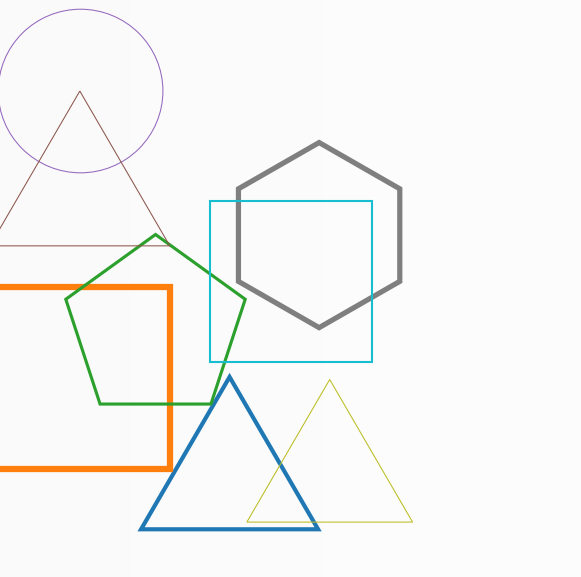[{"shape": "triangle", "thickness": 2, "radius": 0.88, "center": [0.395, 0.171]}, {"shape": "square", "thickness": 3, "radius": 0.79, "center": [0.134, 0.344]}, {"shape": "pentagon", "thickness": 1.5, "radius": 0.81, "center": [0.268, 0.431]}, {"shape": "circle", "thickness": 0.5, "radius": 0.71, "center": [0.139, 0.842]}, {"shape": "triangle", "thickness": 0.5, "radius": 0.89, "center": [0.137, 0.663]}, {"shape": "hexagon", "thickness": 2.5, "radius": 0.8, "center": [0.549, 0.592]}, {"shape": "triangle", "thickness": 0.5, "radius": 0.82, "center": [0.567, 0.177]}, {"shape": "square", "thickness": 1, "radius": 0.7, "center": [0.501, 0.512]}]